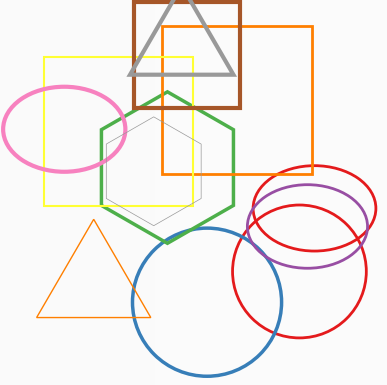[{"shape": "circle", "thickness": 2, "radius": 0.86, "center": [0.773, 0.295]}, {"shape": "oval", "thickness": 2, "radius": 0.79, "center": [0.812, 0.459]}, {"shape": "circle", "thickness": 2.5, "radius": 0.96, "center": [0.534, 0.215]}, {"shape": "hexagon", "thickness": 2.5, "radius": 0.98, "center": [0.432, 0.565]}, {"shape": "oval", "thickness": 2, "radius": 0.78, "center": [0.793, 0.412]}, {"shape": "square", "thickness": 2, "radius": 0.97, "center": [0.611, 0.74]}, {"shape": "triangle", "thickness": 1, "radius": 0.85, "center": [0.242, 0.26]}, {"shape": "square", "thickness": 1.5, "radius": 0.97, "center": [0.306, 0.659]}, {"shape": "square", "thickness": 3, "radius": 0.68, "center": [0.482, 0.858]}, {"shape": "oval", "thickness": 3, "radius": 0.79, "center": [0.166, 0.664]}, {"shape": "triangle", "thickness": 3, "radius": 0.77, "center": [0.469, 0.883]}, {"shape": "hexagon", "thickness": 0.5, "radius": 0.71, "center": [0.397, 0.555]}]